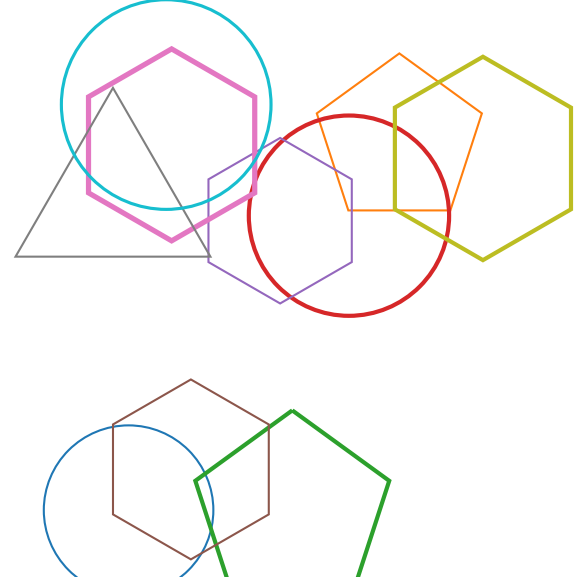[{"shape": "circle", "thickness": 1, "radius": 0.73, "center": [0.223, 0.116]}, {"shape": "pentagon", "thickness": 1, "radius": 0.75, "center": [0.691, 0.756]}, {"shape": "pentagon", "thickness": 2, "radius": 0.88, "center": [0.506, 0.112]}, {"shape": "circle", "thickness": 2, "radius": 0.87, "center": [0.604, 0.626]}, {"shape": "hexagon", "thickness": 1, "radius": 0.72, "center": [0.485, 0.617]}, {"shape": "hexagon", "thickness": 1, "radius": 0.78, "center": [0.331, 0.186]}, {"shape": "hexagon", "thickness": 2.5, "radius": 0.83, "center": [0.297, 0.748]}, {"shape": "triangle", "thickness": 1, "radius": 0.97, "center": [0.196, 0.652]}, {"shape": "hexagon", "thickness": 2, "radius": 0.88, "center": [0.836, 0.725]}, {"shape": "circle", "thickness": 1.5, "radius": 0.91, "center": [0.288, 0.818]}]